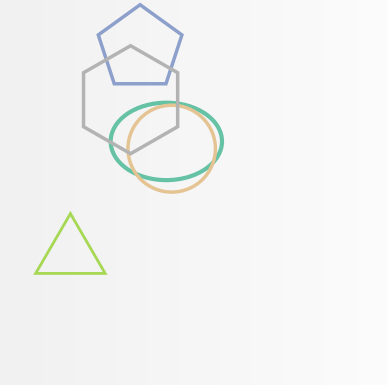[{"shape": "oval", "thickness": 3, "radius": 0.72, "center": [0.429, 0.633]}, {"shape": "pentagon", "thickness": 2.5, "radius": 0.57, "center": [0.362, 0.874]}, {"shape": "triangle", "thickness": 2, "radius": 0.52, "center": [0.182, 0.342]}, {"shape": "circle", "thickness": 2.5, "radius": 0.56, "center": [0.443, 0.614]}, {"shape": "hexagon", "thickness": 2.5, "radius": 0.7, "center": [0.337, 0.741]}]